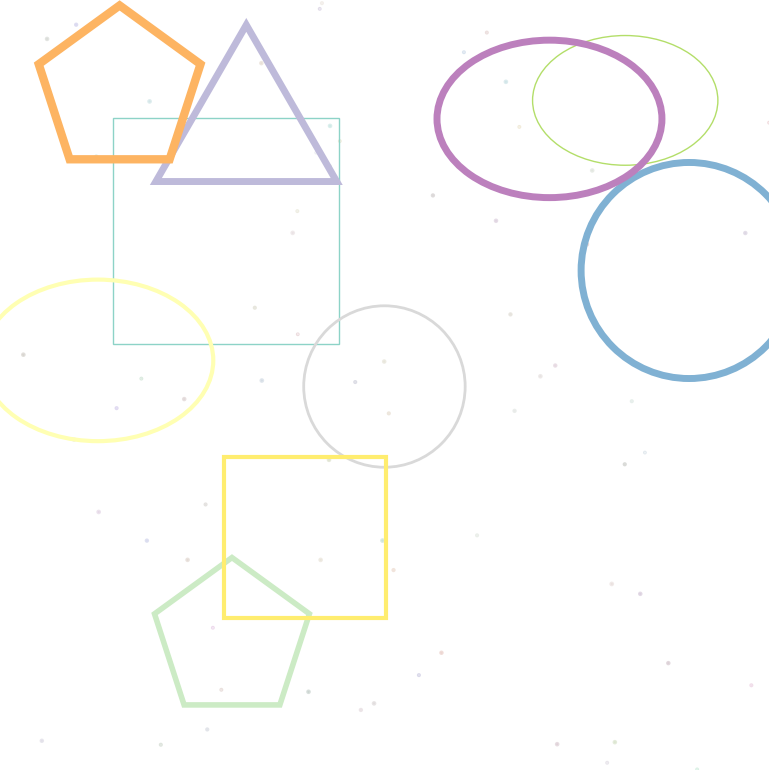[{"shape": "square", "thickness": 0.5, "radius": 0.74, "center": [0.293, 0.7]}, {"shape": "oval", "thickness": 1.5, "radius": 0.75, "center": [0.127, 0.532]}, {"shape": "triangle", "thickness": 2.5, "radius": 0.68, "center": [0.32, 0.832]}, {"shape": "circle", "thickness": 2.5, "radius": 0.7, "center": [0.895, 0.649]}, {"shape": "pentagon", "thickness": 3, "radius": 0.55, "center": [0.155, 0.882]}, {"shape": "oval", "thickness": 0.5, "radius": 0.6, "center": [0.812, 0.87]}, {"shape": "circle", "thickness": 1, "radius": 0.52, "center": [0.499, 0.498]}, {"shape": "oval", "thickness": 2.5, "radius": 0.73, "center": [0.714, 0.846]}, {"shape": "pentagon", "thickness": 2, "radius": 0.53, "center": [0.301, 0.17]}, {"shape": "square", "thickness": 1.5, "radius": 0.52, "center": [0.396, 0.302]}]